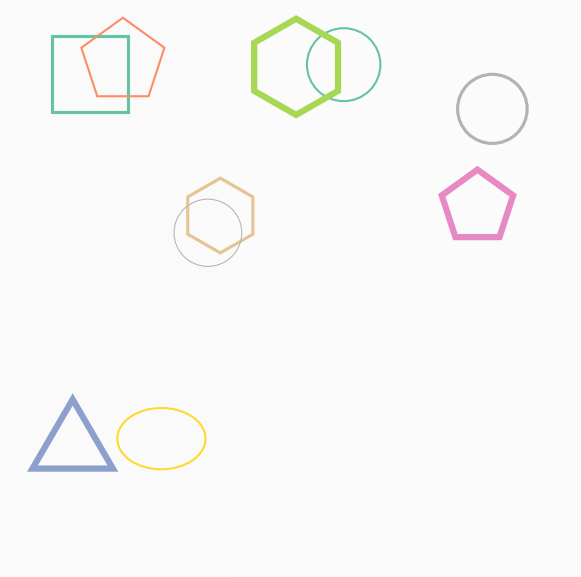[{"shape": "circle", "thickness": 1, "radius": 0.32, "center": [0.591, 0.887]}, {"shape": "square", "thickness": 1.5, "radius": 0.33, "center": [0.155, 0.871]}, {"shape": "pentagon", "thickness": 1, "radius": 0.38, "center": [0.211, 0.893]}, {"shape": "triangle", "thickness": 3, "radius": 0.4, "center": [0.125, 0.228]}, {"shape": "pentagon", "thickness": 3, "radius": 0.32, "center": [0.821, 0.641]}, {"shape": "hexagon", "thickness": 3, "radius": 0.42, "center": [0.509, 0.883]}, {"shape": "oval", "thickness": 1, "radius": 0.38, "center": [0.278, 0.24]}, {"shape": "hexagon", "thickness": 1.5, "radius": 0.32, "center": [0.379, 0.626]}, {"shape": "circle", "thickness": 1.5, "radius": 0.3, "center": [0.847, 0.811]}, {"shape": "circle", "thickness": 0.5, "radius": 0.29, "center": [0.358, 0.596]}]